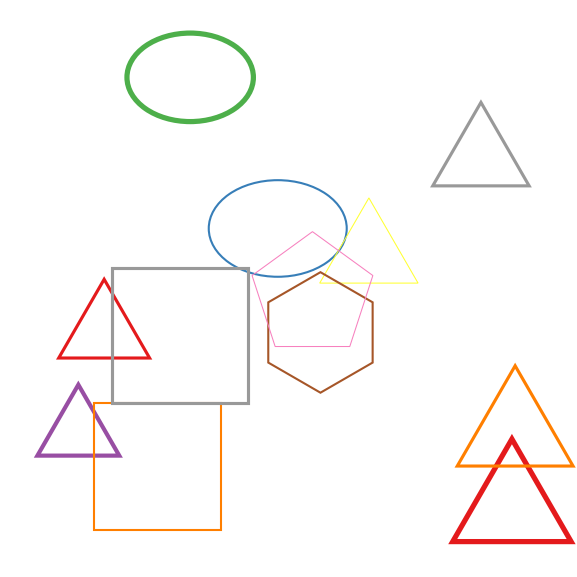[{"shape": "triangle", "thickness": 1.5, "radius": 0.45, "center": [0.18, 0.425]}, {"shape": "triangle", "thickness": 2.5, "radius": 0.59, "center": [0.886, 0.12]}, {"shape": "oval", "thickness": 1, "radius": 0.6, "center": [0.481, 0.604]}, {"shape": "oval", "thickness": 2.5, "radius": 0.55, "center": [0.329, 0.865]}, {"shape": "triangle", "thickness": 2, "radius": 0.41, "center": [0.136, 0.251]}, {"shape": "square", "thickness": 1, "radius": 0.55, "center": [0.272, 0.191]}, {"shape": "triangle", "thickness": 1.5, "radius": 0.58, "center": [0.892, 0.25]}, {"shape": "triangle", "thickness": 0.5, "radius": 0.49, "center": [0.639, 0.558]}, {"shape": "hexagon", "thickness": 1, "radius": 0.52, "center": [0.555, 0.423]}, {"shape": "pentagon", "thickness": 0.5, "radius": 0.55, "center": [0.541, 0.488]}, {"shape": "triangle", "thickness": 1.5, "radius": 0.48, "center": [0.833, 0.725]}, {"shape": "square", "thickness": 1.5, "radius": 0.59, "center": [0.312, 0.418]}]